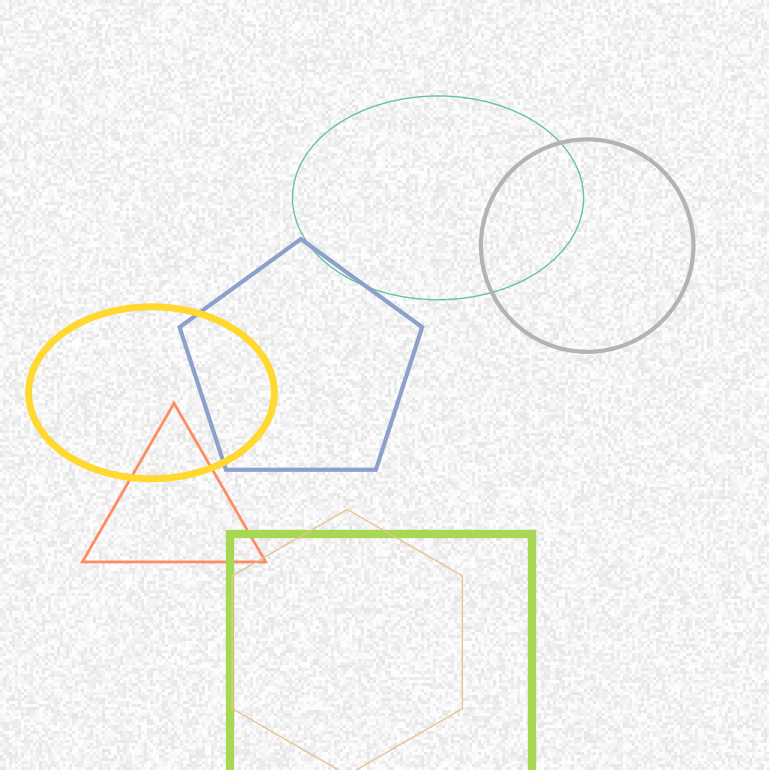[{"shape": "oval", "thickness": 0.5, "radius": 0.95, "center": [0.569, 0.743]}, {"shape": "triangle", "thickness": 1, "radius": 0.69, "center": [0.226, 0.339]}, {"shape": "pentagon", "thickness": 1.5, "radius": 0.83, "center": [0.391, 0.524]}, {"shape": "square", "thickness": 3, "radius": 0.98, "center": [0.495, 0.111]}, {"shape": "oval", "thickness": 2.5, "radius": 0.8, "center": [0.197, 0.49]}, {"shape": "hexagon", "thickness": 0.5, "radius": 0.86, "center": [0.451, 0.166]}, {"shape": "circle", "thickness": 1.5, "radius": 0.69, "center": [0.763, 0.681]}]